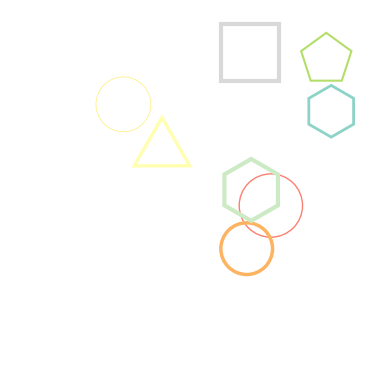[{"shape": "hexagon", "thickness": 2, "radius": 0.34, "center": [0.86, 0.711]}, {"shape": "triangle", "thickness": 2.5, "radius": 0.42, "center": [0.421, 0.611]}, {"shape": "circle", "thickness": 1, "radius": 0.41, "center": [0.704, 0.466]}, {"shape": "circle", "thickness": 2.5, "radius": 0.34, "center": [0.641, 0.354]}, {"shape": "pentagon", "thickness": 1.5, "radius": 0.34, "center": [0.847, 0.846]}, {"shape": "square", "thickness": 3, "radius": 0.37, "center": [0.649, 0.864]}, {"shape": "hexagon", "thickness": 3, "radius": 0.4, "center": [0.652, 0.507]}, {"shape": "circle", "thickness": 0.5, "radius": 0.36, "center": [0.321, 0.729]}]